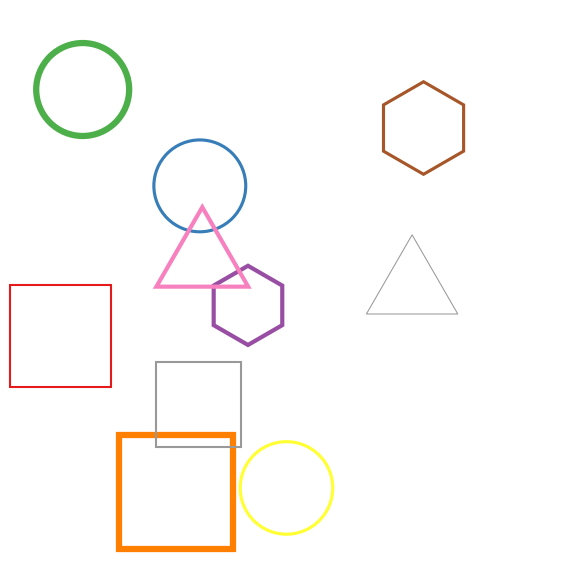[{"shape": "square", "thickness": 1, "radius": 0.44, "center": [0.105, 0.417]}, {"shape": "circle", "thickness": 1.5, "radius": 0.4, "center": [0.346, 0.677]}, {"shape": "circle", "thickness": 3, "radius": 0.4, "center": [0.143, 0.844]}, {"shape": "hexagon", "thickness": 2, "radius": 0.34, "center": [0.429, 0.47]}, {"shape": "square", "thickness": 3, "radius": 0.49, "center": [0.305, 0.148]}, {"shape": "circle", "thickness": 1.5, "radius": 0.4, "center": [0.496, 0.154]}, {"shape": "hexagon", "thickness": 1.5, "radius": 0.4, "center": [0.733, 0.777]}, {"shape": "triangle", "thickness": 2, "radius": 0.46, "center": [0.35, 0.549]}, {"shape": "triangle", "thickness": 0.5, "radius": 0.46, "center": [0.714, 0.501]}, {"shape": "square", "thickness": 1, "radius": 0.37, "center": [0.344, 0.299]}]